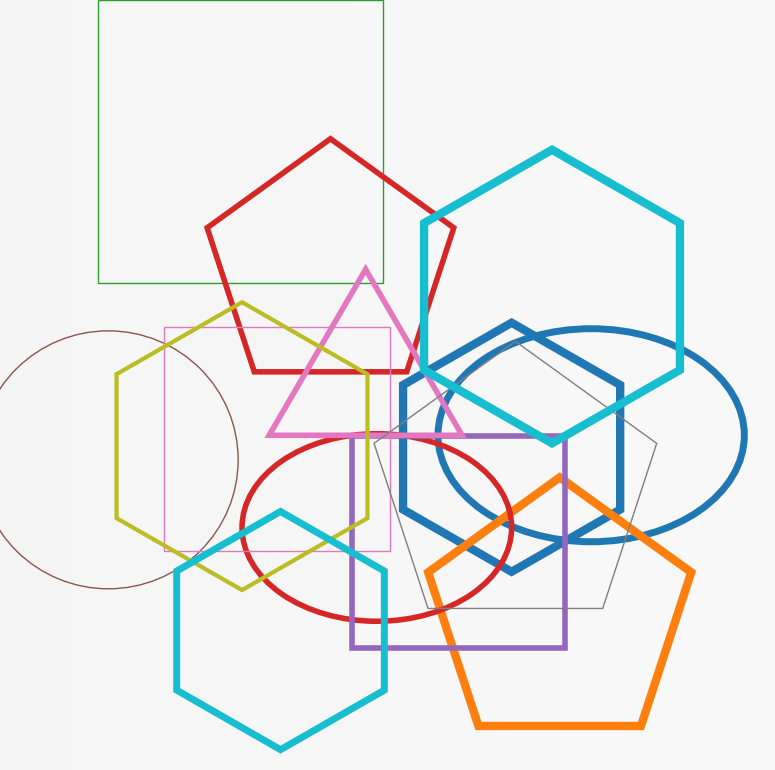[{"shape": "hexagon", "thickness": 3, "radius": 0.81, "center": [0.66, 0.419]}, {"shape": "oval", "thickness": 2.5, "radius": 0.99, "center": [0.763, 0.435]}, {"shape": "pentagon", "thickness": 3, "radius": 0.89, "center": [0.722, 0.202]}, {"shape": "square", "thickness": 0.5, "radius": 0.92, "center": [0.31, 0.816]}, {"shape": "oval", "thickness": 2, "radius": 0.87, "center": [0.486, 0.315]}, {"shape": "pentagon", "thickness": 2, "radius": 0.84, "center": [0.426, 0.652]}, {"shape": "square", "thickness": 2, "radius": 0.69, "center": [0.591, 0.296]}, {"shape": "circle", "thickness": 0.5, "radius": 0.84, "center": [0.14, 0.403]}, {"shape": "triangle", "thickness": 2, "radius": 0.72, "center": [0.472, 0.507]}, {"shape": "square", "thickness": 0.5, "radius": 0.73, "center": [0.357, 0.43]}, {"shape": "pentagon", "thickness": 0.5, "radius": 0.96, "center": [0.665, 0.365]}, {"shape": "hexagon", "thickness": 1.5, "radius": 0.93, "center": [0.312, 0.421]}, {"shape": "hexagon", "thickness": 2.5, "radius": 0.77, "center": [0.362, 0.181]}, {"shape": "hexagon", "thickness": 3, "radius": 0.95, "center": [0.712, 0.615]}]